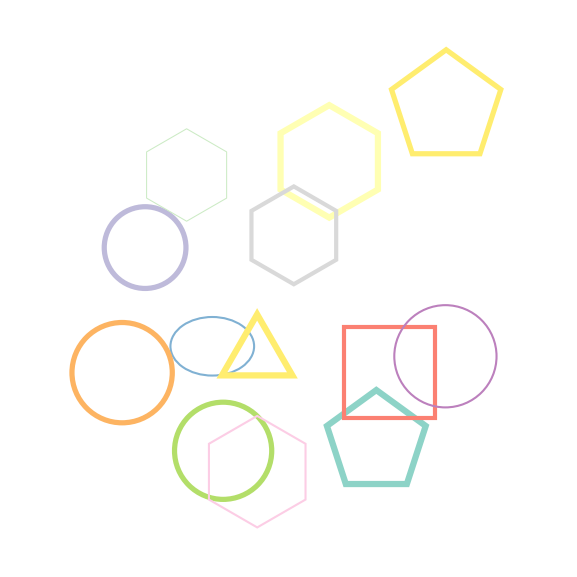[{"shape": "pentagon", "thickness": 3, "radius": 0.45, "center": [0.652, 0.234]}, {"shape": "hexagon", "thickness": 3, "radius": 0.49, "center": [0.57, 0.72]}, {"shape": "circle", "thickness": 2.5, "radius": 0.35, "center": [0.251, 0.57]}, {"shape": "square", "thickness": 2, "radius": 0.39, "center": [0.674, 0.354]}, {"shape": "oval", "thickness": 1, "radius": 0.36, "center": [0.368, 0.4]}, {"shape": "circle", "thickness": 2.5, "radius": 0.43, "center": [0.211, 0.354]}, {"shape": "circle", "thickness": 2.5, "radius": 0.42, "center": [0.386, 0.219]}, {"shape": "hexagon", "thickness": 1, "radius": 0.48, "center": [0.445, 0.182]}, {"shape": "hexagon", "thickness": 2, "radius": 0.42, "center": [0.509, 0.592]}, {"shape": "circle", "thickness": 1, "radius": 0.44, "center": [0.771, 0.382]}, {"shape": "hexagon", "thickness": 0.5, "radius": 0.4, "center": [0.323, 0.696]}, {"shape": "pentagon", "thickness": 2.5, "radius": 0.5, "center": [0.773, 0.813]}, {"shape": "triangle", "thickness": 3, "radius": 0.35, "center": [0.445, 0.384]}]